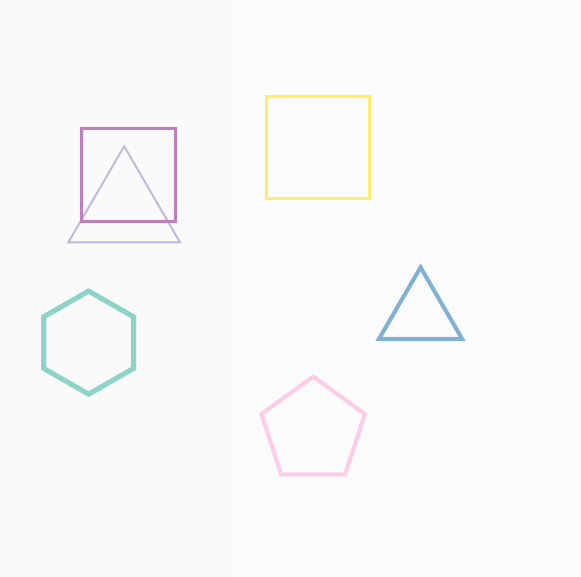[{"shape": "hexagon", "thickness": 2.5, "radius": 0.45, "center": [0.152, 0.406]}, {"shape": "triangle", "thickness": 1, "radius": 0.55, "center": [0.214, 0.635]}, {"shape": "triangle", "thickness": 2, "radius": 0.41, "center": [0.724, 0.453]}, {"shape": "pentagon", "thickness": 2, "radius": 0.47, "center": [0.539, 0.253]}, {"shape": "square", "thickness": 1.5, "radius": 0.4, "center": [0.22, 0.697]}, {"shape": "square", "thickness": 1.5, "radius": 0.44, "center": [0.546, 0.745]}]